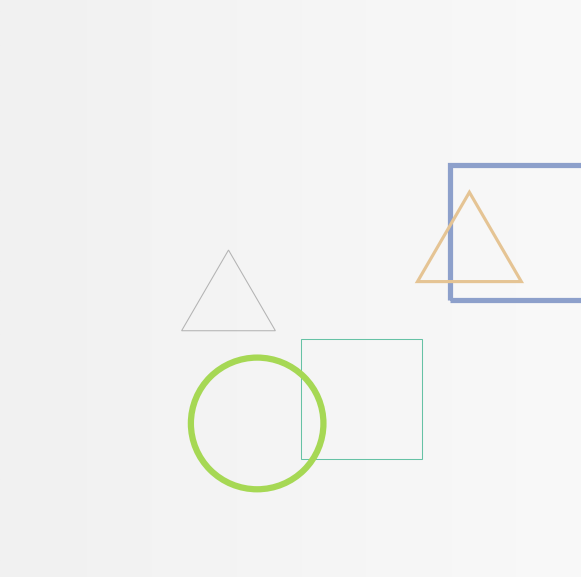[{"shape": "square", "thickness": 0.5, "radius": 0.52, "center": [0.622, 0.307]}, {"shape": "square", "thickness": 2.5, "radius": 0.58, "center": [0.891, 0.597]}, {"shape": "circle", "thickness": 3, "radius": 0.57, "center": [0.442, 0.266]}, {"shape": "triangle", "thickness": 1.5, "radius": 0.52, "center": [0.808, 0.563]}, {"shape": "triangle", "thickness": 0.5, "radius": 0.47, "center": [0.393, 0.473]}]